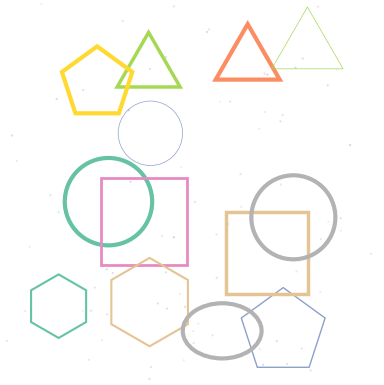[{"shape": "circle", "thickness": 3, "radius": 0.57, "center": [0.282, 0.476]}, {"shape": "hexagon", "thickness": 1.5, "radius": 0.41, "center": [0.152, 0.205]}, {"shape": "triangle", "thickness": 3, "radius": 0.48, "center": [0.643, 0.841]}, {"shape": "pentagon", "thickness": 1, "radius": 0.57, "center": [0.736, 0.139]}, {"shape": "circle", "thickness": 0.5, "radius": 0.42, "center": [0.391, 0.654]}, {"shape": "square", "thickness": 2, "radius": 0.56, "center": [0.374, 0.425]}, {"shape": "triangle", "thickness": 0.5, "radius": 0.54, "center": [0.799, 0.875]}, {"shape": "triangle", "thickness": 2.5, "radius": 0.47, "center": [0.386, 0.821]}, {"shape": "pentagon", "thickness": 3, "radius": 0.48, "center": [0.252, 0.783]}, {"shape": "square", "thickness": 2.5, "radius": 0.53, "center": [0.694, 0.342]}, {"shape": "hexagon", "thickness": 1.5, "radius": 0.57, "center": [0.389, 0.215]}, {"shape": "oval", "thickness": 3, "radius": 0.51, "center": [0.577, 0.141]}, {"shape": "circle", "thickness": 3, "radius": 0.55, "center": [0.762, 0.436]}]